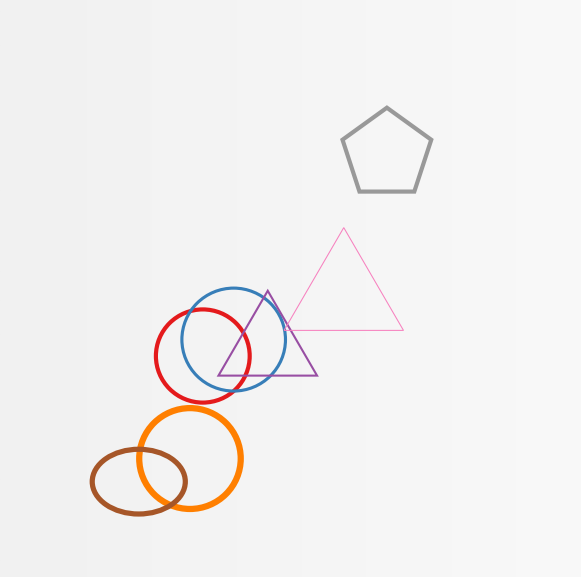[{"shape": "circle", "thickness": 2, "radius": 0.4, "center": [0.349, 0.383]}, {"shape": "circle", "thickness": 1.5, "radius": 0.45, "center": [0.402, 0.411]}, {"shape": "triangle", "thickness": 1, "radius": 0.49, "center": [0.461, 0.398]}, {"shape": "circle", "thickness": 3, "radius": 0.44, "center": [0.327, 0.205]}, {"shape": "oval", "thickness": 2.5, "radius": 0.4, "center": [0.239, 0.165]}, {"shape": "triangle", "thickness": 0.5, "radius": 0.59, "center": [0.591, 0.486]}, {"shape": "pentagon", "thickness": 2, "radius": 0.4, "center": [0.666, 0.732]}]